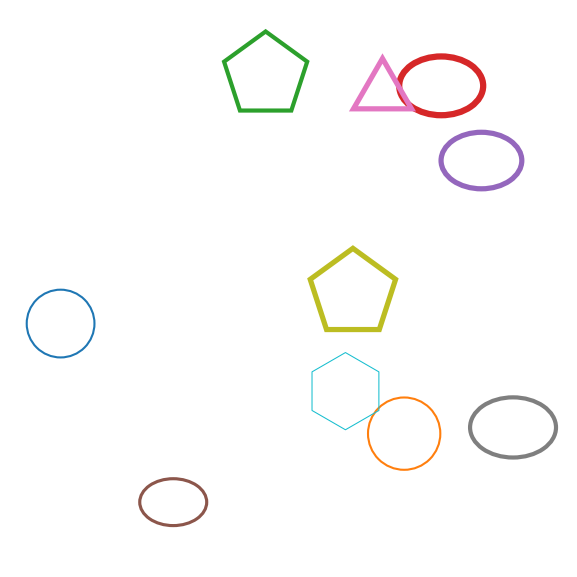[{"shape": "circle", "thickness": 1, "radius": 0.29, "center": [0.105, 0.439]}, {"shape": "circle", "thickness": 1, "radius": 0.31, "center": [0.7, 0.248]}, {"shape": "pentagon", "thickness": 2, "radius": 0.38, "center": [0.46, 0.869]}, {"shape": "oval", "thickness": 3, "radius": 0.36, "center": [0.764, 0.85]}, {"shape": "oval", "thickness": 2.5, "radius": 0.35, "center": [0.834, 0.721]}, {"shape": "oval", "thickness": 1.5, "radius": 0.29, "center": [0.3, 0.13]}, {"shape": "triangle", "thickness": 2.5, "radius": 0.29, "center": [0.662, 0.84]}, {"shape": "oval", "thickness": 2, "radius": 0.37, "center": [0.888, 0.259]}, {"shape": "pentagon", "thickness": 2.5, "radius": 0.39, "center": [0.611, 0.491]}, {"shape": "hexagon", "thickness": 0.5, "radius": 0.33, "center": [0.598, 0.322]}]